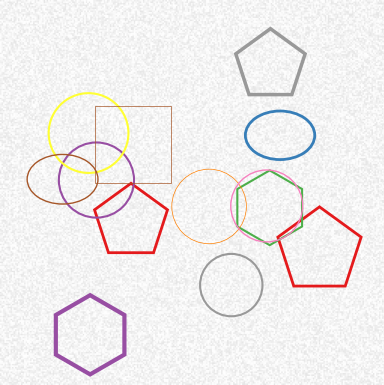[{"shape": "pentagon", "thickness": 2, "radius": 0.5, "center": [0.34, 0.424]}, {"shape": "pentagon", "thickness": 2, "radius": 0.57, "center": [0.83, 0.349]}, {"shape": "oval", "thickness": 2, "radius": 0.45, "center": [0.727, 0.649]}, {"shape": "hexagon", "thickness": 1.5, "radius": 0.49, "center": [0.701, 0.46]}, {"shape": "circle", "thickness": 1.5, "radius": 0.49, "center": [0.25, 0.532]}, {"shape": "hexagon", "thickness": 3, "radius": 0.51, "center": [0.234, 0.13]}, {"shape": "circle", "thickness": 0.5, "radius": 0.48, "center": [0.543, 0.464]}, {"shape": "circle", "thickness": 1.5, "radius": 0.52, "center": [0.23, 0.654]}, {"shape": "square", "thickness": 0.5, "radius": 0.49, "center": [0.345, 0.625]}, {"shape": "oval", "thickness": 1, "radius": 0.46, "center": [0.162, 0.534]}, {"shape": "circle", "thickness": 1, "radius": 0.47, "center": [0.693, 0.465]}, {"shape": "circle", "thickness": 1.5, "radius": 0.41, "center": [0.601, 0.26]}, {"shape": "pentagon", "thickness": 2.5, "radius": 0.47, "center": [0.702, 0.831]}]